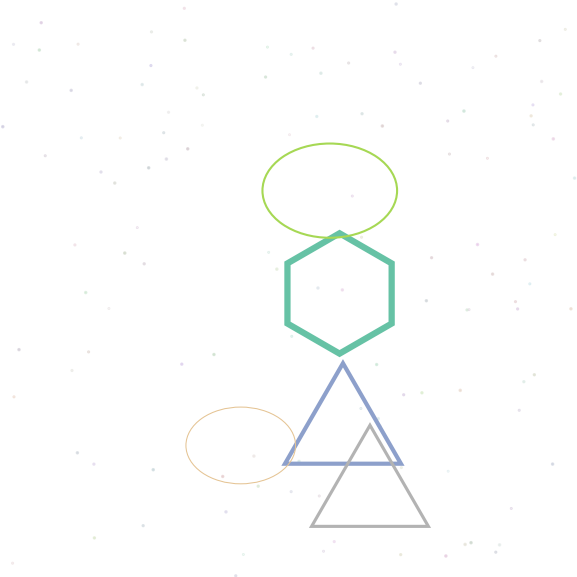[{"shape": "hexagon", "thickness": 3, "radius": 0.52, "center": [0.588, 0.491]}, {"shape": "triangle", "thickness": 2, "radius": 0.58, "center": [0.594, 0.254]}, {"shape": "oval", "thickness": 1, "radius": 0.58, "center": [0.571, 0.669]}, {"shape": "oval", "thickness": 0.5, "radius": 0.47, "center": [0.417, 0.228]}, {"shape": "triangle", "thickness": 1.5, "radius": 0.58, "center": [0.641, 0.146]}]